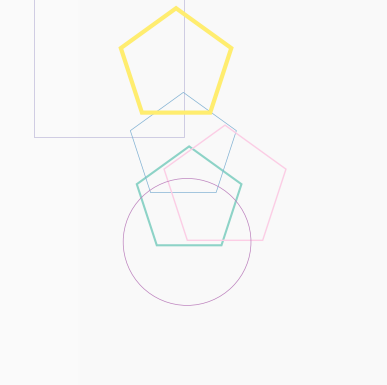[{"shape": "pentagon", "thickness": 1.5, "radius": 0.71, "center": [0.488, 0.478]}, {"shape": "square", "thickness": 0.5, "radius": 0.97, "center": [0.282, 0.838]}, {"shape": "pentagon", "thickness": 0.5, "radius": 0.72, "center": [0.473, 0.616]}, {"shape": "pentagon", "thickness": 1, "radius": 0.83, "center": [0.581, 0.51]}, {"shape": "circle", "thickness": 0.5, "radius": 0.82, "center": [0.483, 0.372]}, {"shape": "pentagon", "thickness": 3, "radius": 0.75, "center": [0.454, 0.829]}]